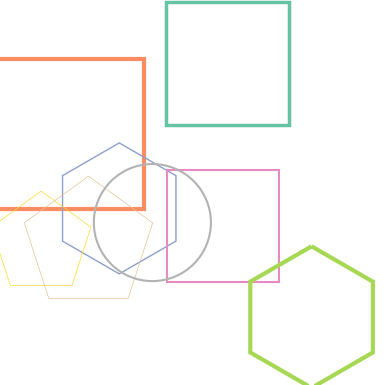[{"shape": "square", "thickness": 2.5, "radius": 0.8, "center": [0.592, 0.835]}, {"shape": "square", "thickness": 3, "radius": 0.98, "center": [0.179, 0.652]}, {"shape": "hexagon", "thickness": 1, "radius": 0.85, "center": [0.31, 0.459]}, {"shape": "square", "thickness": 1.5, "radius": 0.73, "center": [0.58, 0.413]}, {"shape": "hexagon", "thickness": 3, "radius": 0.92, "center": [0.809, 0.176]}, {"shape": "pentagon", "thickness": 0.5, "radius": 0.68, "center": [0.107, 0.368]}, {"shape": "pentagon", "thickness": 0.5, "radius": 0.88, "center": [0.23, 0.367]}, {"shape": "circle", "thickness": 1.5, "radius": 0.76, "center": [0.396, 0.422]}]